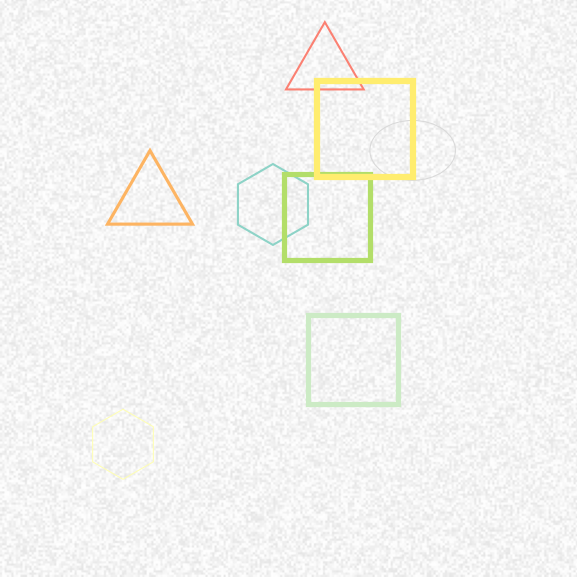[{"shape": "hexagon", "thickness": 1, "radius": 0.35, "center": [0.473, 0.645]}, {"shape": "hexagon", "thickness": 0.5, "radius": 0.3, "center": [0.213, 0.23]}, {"shape": "triangle", "thickness": 1, "radius": 0.39, "center": [0.562, 0.883]}, {"shape": "triangle", "thickness": 1.5, "radius": 0.42, "center": [0.26, 0.654]}, {"shape": "square", "thickness": 2.5, "radius": 0.37, "center": [0.566, 0.624]}, {"shape": "oval", "thickness": 0.5, "radius": 0.37, "center": [0.715, 0.739]}, {"shape": "square", "thickness": 2.5, "radius": 0.39, "center": [0.612, 0.376]}, {"shape": "square", "thickness": 3, "radius": 0.42, "center": [0.631, 0.776]}]